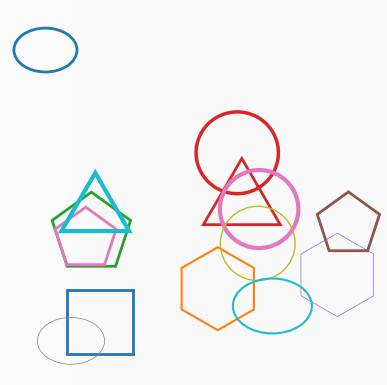[{"shape": "square", "thickness": 2, "radius": 0.42, "center": [0.258, 0.164]}, {"shape": "oval", "thickness": 2, "radius": 0.41, "center": [0.117, 0.87]}, {"shape": "hexagon", "thickness": 1.5, "radius": 0.54, "center": [0.562, 0.25]}, {"shape": "pentagon", "thickness": 2, "radius": 0.53, "center": [0.236, 0.395]}, {"shape": "circle", "thickness": 2.5, "radius": 0.53, "center": [0.612, 0.603]}, {"shape": "triangle", "thickness": 2, "radius": 0.57, "center": [0.624, 0.474]}, {"shape": "hexagon", "thickness": 0.5, "radius": 0.54, "center": [0.871, 0.286]}, {"shape": "pentagon", "thickness": 2, "radius": 0.42, "center": [0.899, 0.417]}, {"shape": "circle", "thickness": 3, "radius": 0.51, "center": [0.669, 0.457]}, {"shape": "pentagon", "thickness": 2, "radius": 0.41, "center": [0.221, 0.379]}, {"shape": "oval", "thickness": 0.5, "radius": 0.43, "center": [0.183, 0.115]}, {"shape": "circle", "thickness": 1, "radius": 0.48, "center": [0.665, 0.368]}, {"shape": "oval", "thickness": 1.5, "radius": 0.51, "center": [0.703, 0.205]}, {"shape": "triangle", "thickness": 3, "radius": 0.5, "center": [0.246, 0.45]}]